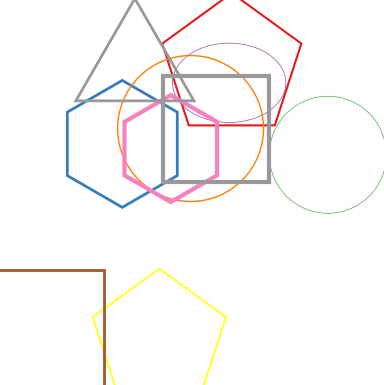[{"shape": "pentagon", "thickness": 1.5, "radius": 0.95, "center": [0.602, 0.828]}, {"shape": "hexagon", "thickness": 2, "radius": 0.82, "center": [0.318, 0.626]}, {"shape": "circle", "thickness": 0.5, "radius": 0.76, "center": [0.852, 0.598]}, {"shape": "oval", "thickness": 0.5, "radius": 0.74, "center": [0.595, 0.785]}, {"shape": "circle", "thickness": 1, "radius": 0.95, "center": [0.495, 0.666]}, {"shape": "pentagon", "thickness": 1.5, "radius": 0.91, "center": [0.414, 0.12]}, {"shape": "square", "thickness": 2, "radius": 0.83, "center": [0.104, 0.132]}, {"shape": "hexagon", "thickness": 3, "radius": 0.69, "center": [0.444, 0.614]}, {"shape": "square", "thickness": 3, "radius": 0.69, "center": [0.56, 0.665]}, {"shape": "triangle", "thickness": 2, "radius": 0.89, "center": [0.35, 0.827]}]